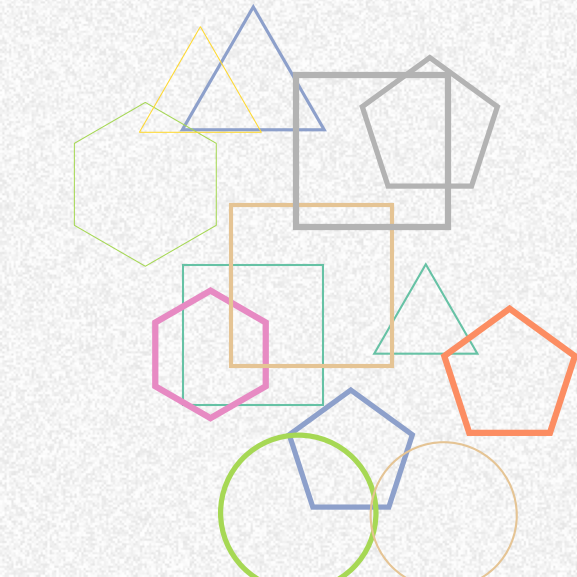[{"shape": "square", "thickness": 1, "radius": 0.61, "center": [0.438, 0.42]}, {"shape": "triangle", "thickness": 1, "radius": 0.52, "center": [0.737, 0.438]}, {"shape": "pentagon", "thickness": 3, "radius": 0.59, "center": [0.882, 0.346]}, {"shape": "triangle", "thickness": 1.5, "radius": 0.71, "center": [0.439, 0.845]}, {"shape": "pentagon", "thickness": 2.5, "radius": 0.56, "center": [0.607, 0.212]}, {"shape": "hexagon", "thickness": 3, "radius": 0.55, "center": [0.365, 0.385]}, {"shape": "hexagon", "thickness": 0.5, "radius": 0.71, "center": [0.252, 0.68]}, {"shape": "circle", "thickness": 2.5, "radius": 0.67, "center": [0.516, 0.111]}, {"shape": "triangle", "thickness": 0.5, "radius": 0.61, "center": [0.347, 0.831]}, {"shape": "circle", "thickness": 1, "radius": 0.63, "center": [0.768, 0.107]}, {"shape": "square", "thickness": 2, "radius": 0.7, "center": [0.539, 0.505]}, {"shape": "pentagon", "thickness": 2.5, "radius": 0.62, "center": [0.744, 0.776]}, {"shape": "square", "thickness": 3, "radius": 0.66, "center": [0.643, 0.737]}]